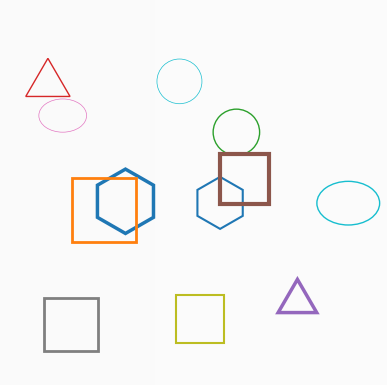[{"shape": "hexagon", "thickness": 2.5, "radius": 0.42, "center": [0.324, 0.477]}, {"shape": "hexagon", "thickness": 1.5, "radius": 0.34, "center": [0.568, 0.473]}, {"shape": "square", "thickness": 2, "radius": 0.41, "center": [0.268, 0.454]}, {"shape": "circle", "thickness": 1, "radius": 0.3, "center": [0.61, 0.657]}, {"shape": "triangle", "thickness": 1, "radius": 0.33, "center": [0.124, 0.782]}, {"shape": "triangle", "thickness": 2.5, "radius": 0.29, "center": [0.768, 0.217]}, {"shape": "square", "thickness": 3, "radius": 0.32, "center": [0.631, 0.535]}, {"shape": "oval", "thickness": 0.5, "radius": 0.31, "center": [0.162, 0.7]}, {"shape": "square", "thickness": 2, "radius": 0.34, "center": [0.183, 0.158]}, {"shape": "square", "thickness": 1.5, "radius": 0.31, "center": [0.515, 0.17]}, {"shape": "circle", "thickness": 0.5, "radius": 0.29, "center": [0.463, 0.789]}, {"shape": "oval", "thickness": 1, "radius": 0.4, "center": [0.899, 0.472]}]